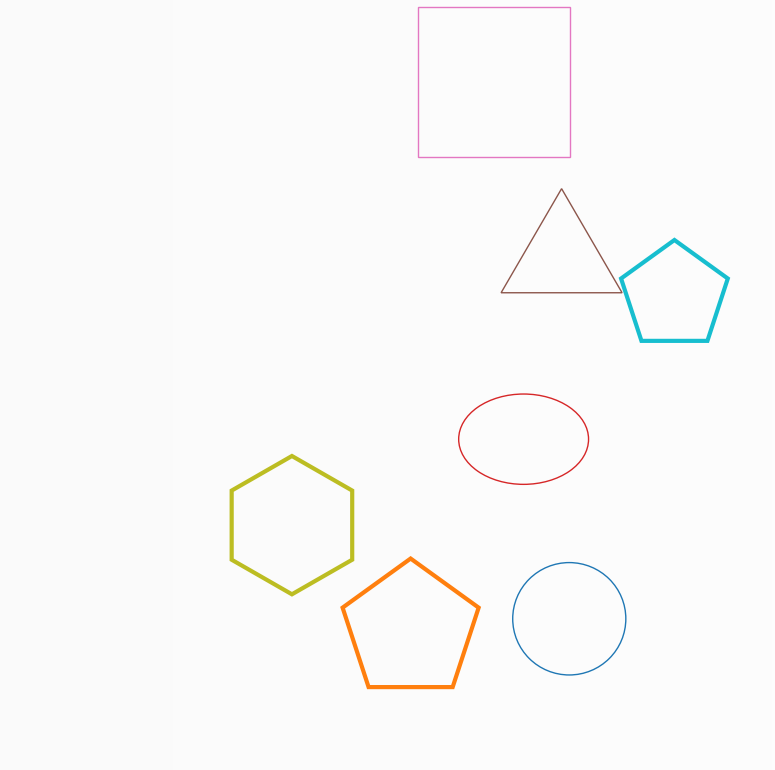[{"shape": "circle", "thickness": 0.5, "radius": 0.36, "center": [0.735, 0.196]}, {"shape": "pentagon", "thickness": 1.5, "radius": 0.46, "center": [0.53, 0.182]}, {"shape": "oval", "thickness": 0.5, "radius": 0.42, "center": [0.676, 0.43]}, {"shape": "triangle", "thickness": 0.5, "radius": 0.45, "center": [0.725, 0.665]}, {"shape": "square", "thickness": 0.5, "radius": 0.49, "center": [0.637, 0.894]}, {"shape": "hexagon", "thickness": 1.5, "radius": 0.45, "center": [0.377, 0.318]}, {"shape": "pentagon", "thickness": 1.5, "radius": 0.36, "center": [0.87, 0.616]}]